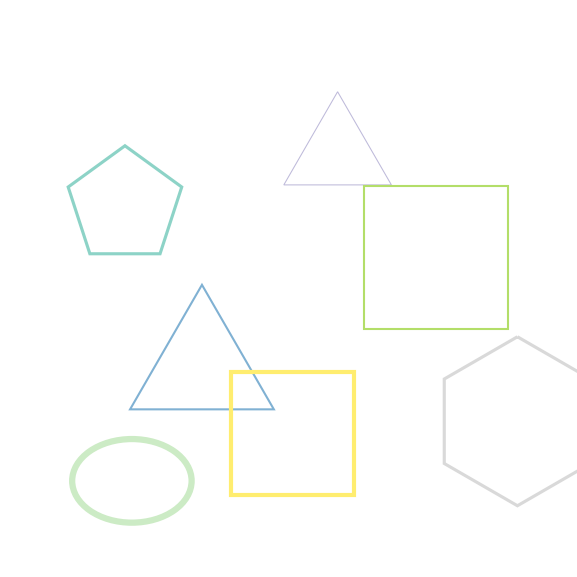[{"shape": "pentagon", "thickness": 1.5, "radius": 0.52, "center": [0.216, 0.643]}, {"shape": "triangle", "thickness": 0.5, "radius": 0.54, "center": [0.585, 0.733]}, {"shape": "triangle", "thickness": 1, "radius": 0.72, "center": [0.35, 0.362]}, {"shape": "square", "thickness": 1, "radius": 0.62, "center": [0.755, 0.553]}, {"shape": "hexagon", "thickness": 1.5, "radius": 0.73, "center": [0.896, 0.27]}, {"shape": "oval", "thickness": 3, "radius": 0.52, "center": [0.228, 0.166]}, {"shape": "square", "thickness": 2, "radius": 0.53, "center": [0.506, 0.248]}]